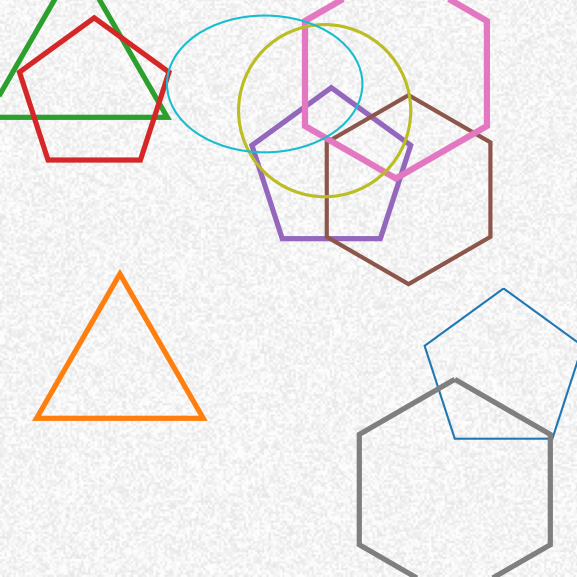[{"shape": "pentagon", "thickness": 1, "radius": 0.72, "center": [0.872, 0.356]}, {"shape": "triangle", "thickness": 2.5, "radius": 0.83, "center": [0.208, 0.358]}, {"shape": "triangle", "thickness": 2.5, "radius": 0.9, "center": [0.133, 0.886]}, {"shape": "pentagon", "thickness": 2.5, "radius": 0.68, "center": [0.163, 0.832]}, {"shape": "pentagon", "thickness": 2.5, "radius": 0.72, "center": [0.574, 0.703]}, {"shape": "hexagon", "thickness": 2, "radius": 0.82, "center": [0.708, 0.671]}, {"shape": "hexagon", "thickness": 3, "radius": 0.91, "center": [0.686, 0.872]}, {"shape": "hexagon", "thickness": 2.5, "radius": 0.95, "center": [0.788, 0.151]}, {"shape": "circle", "thickness": 1.5, "radius": 0.75, "center": [0.562, 0.807]}, {"shape": "oval", "thickness": 1, "radius": 0.85, "center": [0.458, 0.854]}]